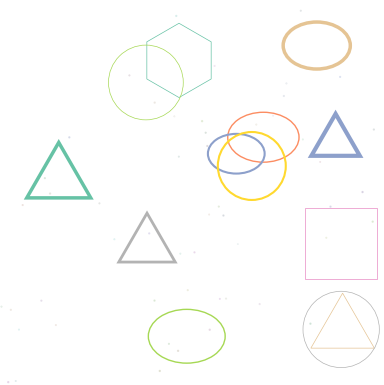[{"shape": "triangle", "thickness": 2.5, "radius": 0.48, "center": [0.153, 0.534]}, {"shape": "hexagon", "thickness": 0.5, "radius": 0.48, "center": [0.465, 0.843]}, {"shape": "oval", "thickness": 1, "radius": 0.46, "center": [0.684, 0.644]}, {"shape": "oval", "thickness": 1.5, "radius": 0.37, "center": [0.614, 0.601]}, {"shape": "triangle", "thickness": 3, "radius": 0.36, "center": [0.872, 0.632]}, {"shape": "square", "thickness": 0.5, "radius": 0.46, "center": [0.886, 0.368]}, {"shape": "circle", "thickness": 0.5, "radius": 0.49, "center": [0.379, 0.786]}, {"shape": "oval", "thickness": 1, "radius": 0.5, "center": [0.485, 0.127]}, {"shape": "circle", "thickness": 1.5, "radius": 0.44, "center": [0.654, 0.569]}, {"shape": "oval", "thickness": 2.5, "radius": 0.44, "center": [0.823, 0.882]}, {"shape": "triangle", "thickness": 0.5, "radius": 0.48, "center": [0.89, 0.143]}, {"shape": "triangle", "thickness": 2, "radius": 0.42, "center": [0.382, 0.362]}, {"shape": "circle", "thickness": 0.5, "radius": 0.5, "center": [0.886, 0.144]}]